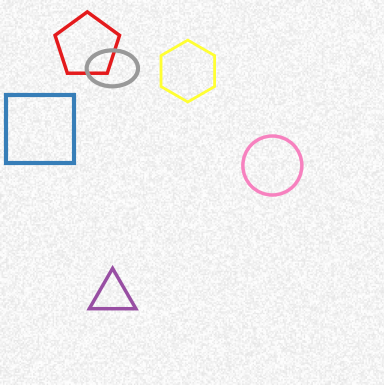[{"shape": "pentagon", "thickness": 2.5, "radius": 0.44, "center": [0.227, 0.881]}, {"shape": "square", "thickness": 3, "radius": 0.44, "center": [0.105, 0.664]}, {"shape": "triangle", "thickness": 2.5, "radius": 0.35, "center": [0.292, 0.233]}, {"shape": "hexagon", "thickness": 2, "radius": 0.4, "center": [0.488, 0.815]}, {"shape": "circle", "thickness": 2.5, "radius": 0.38, "center": [0.707, 0.57]}, {"shape": "oval", "thickness": 3, "radius": 0.33, "center": [0.292, 0.822]}]